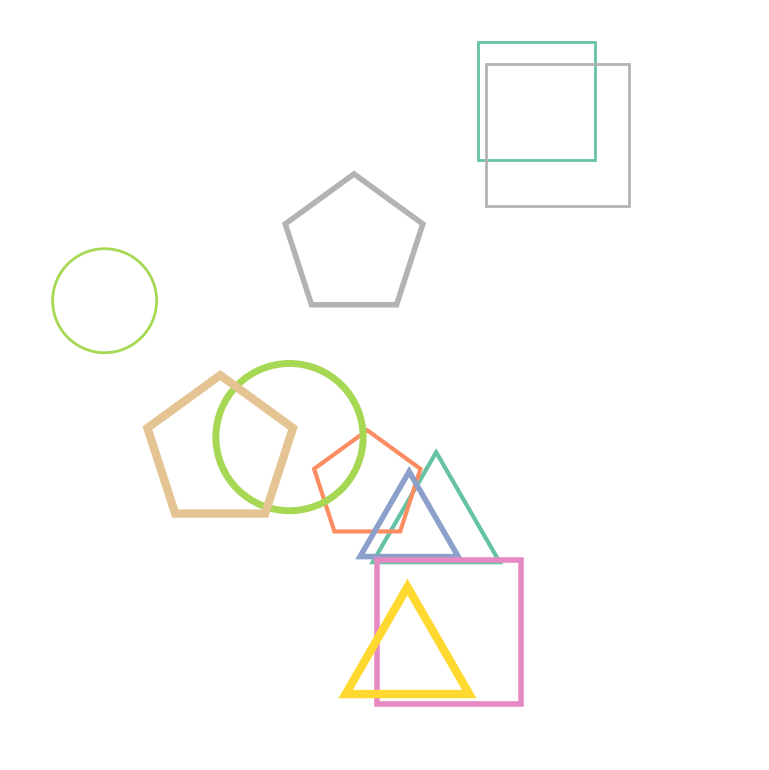[{"shape": "square", "thickness": 1, "radius": 0.38, "center": [0.697, 0.869]}, {"shape": "triangle", "thickness": 1.5, "radius": 0.48, "center": [0.566, 0.318]}, {"shape": "pentagon", "thickness": 1.5, "radius": 0.36, "center": [0.477, 0.369]}, {"shape": "triangle", "thickness": 2, "radius": 0.37, "center": [0.531, 0.314]}, {"shape": "square", "thickness": 2, "radius": 0.47, "center": [0.583, 0.179]}, {"shape": "circle", "thickness": 2.5, "radius": 0.48, "center": [0.376, 0.432]}, {"shape": "circle", "thickness": 1, "radius": 0.34, "center": [0.136, 0.609]}, {"shape": "triangle", "thickness": 3, "radius": 0.46, "center": [0.529, 0.145]}, {"shape": "pentagon", "thickness": 3, "radius": 0.5, "center": [0.286, 0.413]}, {"shape": "pentagon", "thickness": 2, "radius": 0.47, "center": [0.46, 0.68]}, {"shape": "square", "thickness": 1, "radius": 0.46, "center": [0.724, 0.825]}]